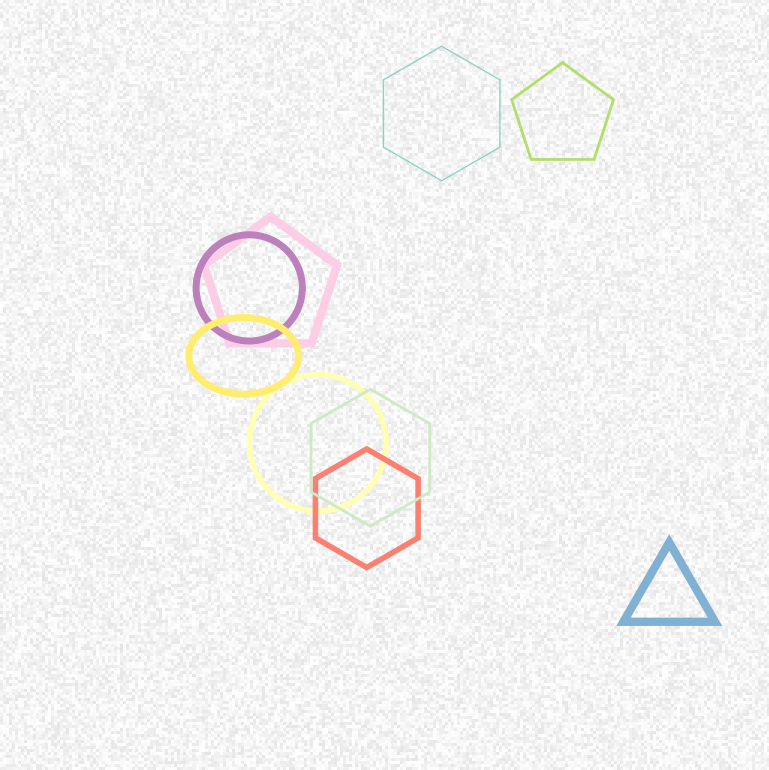[{"shape": "hexagon", "thickness": 0.5, "radius": 0.44, "center": [0.574, 0.853]}, {"shape": "circle", "thickness": 2, "radius": 0.44, "center": [0.413, 0.425]}, {"shape": "hexagon", "thickness": 2, "radius": 0.38, "center": [0.476, 0.34]}, {"shape": "triangle", "thickness": 3, "radius": 0.34, "center": [0.869, 0.227]}, {"shape": "pentagon", "thickness": 1, "radius": 0.35, "center": [0.731, 0.849]}, {"shape": "pentagon", "thickness": 3, "radius": 0.45, "center": [0.351, 0.628]}, {"shape": "circle", "thickness": 2.5, "radius": 0.34, "center": [0.324, 0.626]}, {"shape": "hexagon", "thickness": 1, "radius": 0.44, "center": [0.481, 0.406]}, {"shape": "oval", "thickness": 2.5, "radius": 0.36, "center": [0.316, 0.538]}]